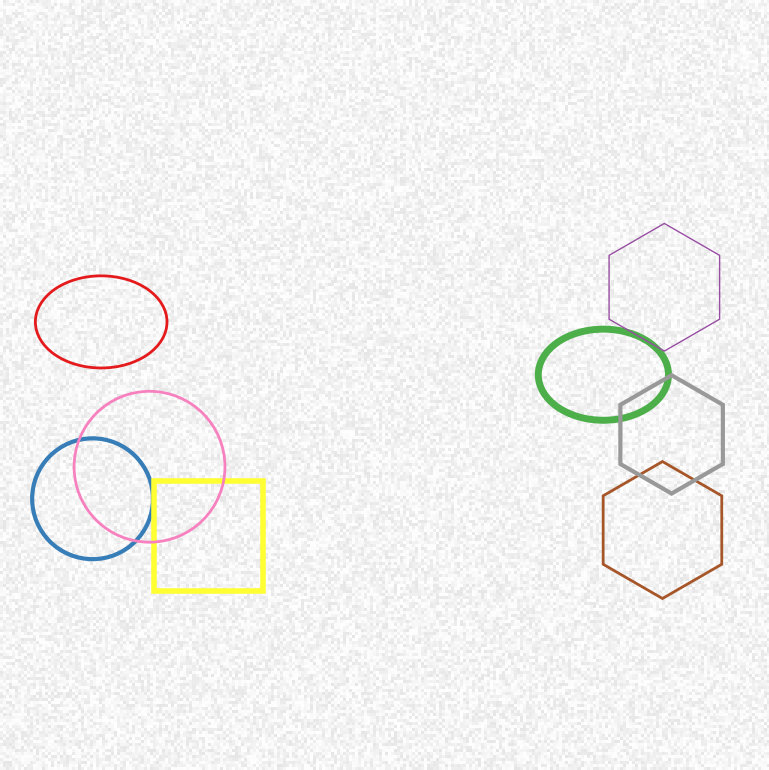[{"shape": "oval", "thickness": 1, "radius": 0.43, "center": [0.131, 0.582]}, {"shape": "circle", "thickness": 1.5, "radius": 0.39, "center": [0.12, 0.352]}, {"shape": "oval", "thickness": 2.5, "radius": 0.42, "center": [0.784, 0.513]}, {"shape": "hexagon", "thickness": 0.5, "radius": 0.41, "center": [0.863, 0.627]}, {"shape": "square", "thickness": 2, "radius": 0.36, "center": [0.271, 0.304]}, {"shape": "hexagon", "thickness": 1, "radius": 0.44, "center": [0.86, 0.312]}, {"shape": "circle", "thickness": 1, "radius": 0.49, "center": [0.194, 0.394]}, {"shape": "hexagon", "thickness": 1.5, "radius": 0.38, "center": [0.872, 0.436]}]